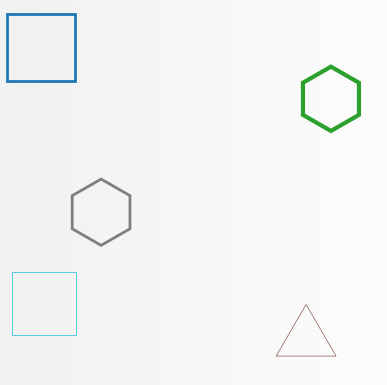[{"shape": "square", "thickness": 2, "radius": 0.44, "center": [0.105, 0.877]}, {"shape": "hexagon", "thickness": 3, "radius": 0.42, "center": [0.854, 0.743]}, {"shape": "triangle", "thickness": 0.5, "radius": 0.45, "center": [0.79, 0.12]}, {"shape": "hexagon", "thickness": 2, "radius": 0.43, "center": [0.261, 0.449]}, {"shape": "square", "thickness": 0.5, "radius": 0.41, "center": [0.114, 0.212]}]